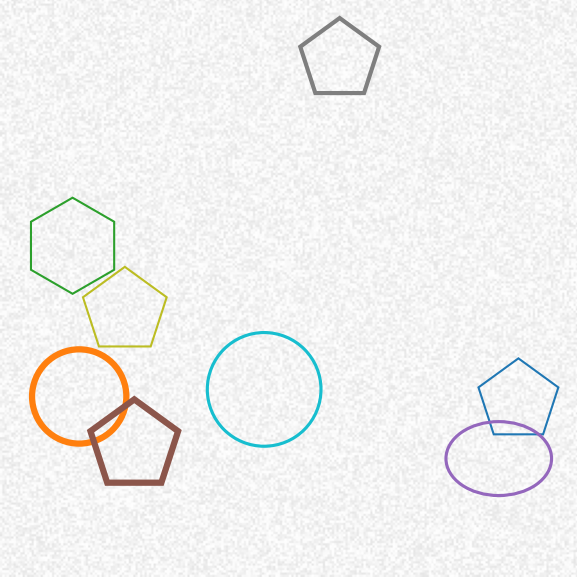[{"shape": "pentagon", "thickness": 1, "radius": 0.36, "center": [0.898, 0.306]}, {"shape": "circle", "thickness": 3, "radius": 0.41, "center": [0.137, 0.313]}, {"shape": "hexagon", "thickness": 1, "radius": 0.42, "center": [0.126, 0.574]}, {"shape": "oval", "thickness": 1.5, "radius": 0.46, "center": [0.864, 0.205]}, {"shape": "pentagon", "thickness": 3, "radius": 0.4, "center": [0.233, 0.228]}, {"shape": "pentagon", "thickness": 2, "radius": 0.36, "center": [0.588, 0.896]}, {"shape": "pentagon", "thickness": 1, "radius": 0.38, "center": [0.216, 0.461]}, {"shape": "circle", "thickness": 1.5, "radius": 0.49, "center": [0.457, 0.325]}]